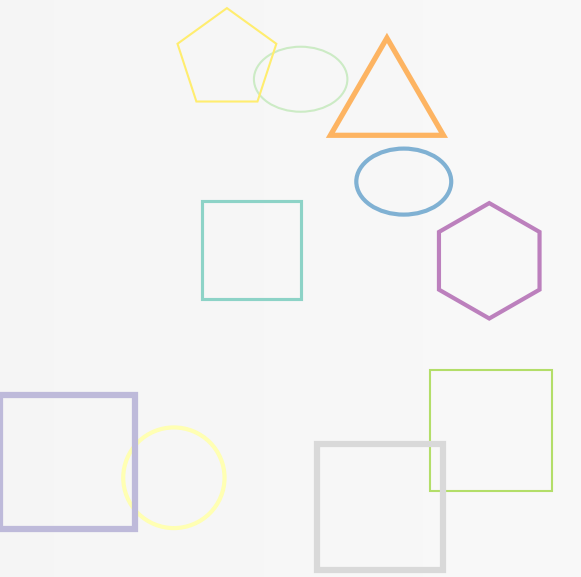[{"shape": "square", "thickness": 1.5, "radius": 0.43, "center": [0.433, 0.566]}, {"shape": "circle", "thickness": 2, "radius": 0.44, "center": [0.299, 0.172]}, {"shape": "square", "thickness": 3, "radius": 0.58, "center": [0.116, 0.199]}, {"shape": "oval", "thickness": 2, "radius": 0.41, "center": [0.695, 0.685]}, {"shape": "triangle", "thickness": 2.5, "radius": 0.56, "center": [0.666, 0.821]}, {"shape": "square", "thickness": 1, "radius": 0.52, "center": [0.844, 0.254]}, {"shape": "square", "thickness": 3, "radius": 0.54, "center": [0.654, 0.121]}, {"shape": "hexagon", "thickness": 2, "radius": 0.5, "center": [0.842, 0.548]}, {"shape": "oval", "thickness": 1, "radius": 0.4, "center": [0.517, 0.862]}, {"shape": "pentagon", "thickness": 1, "radius": 0.45, "center": [0.39, 0.896]}]